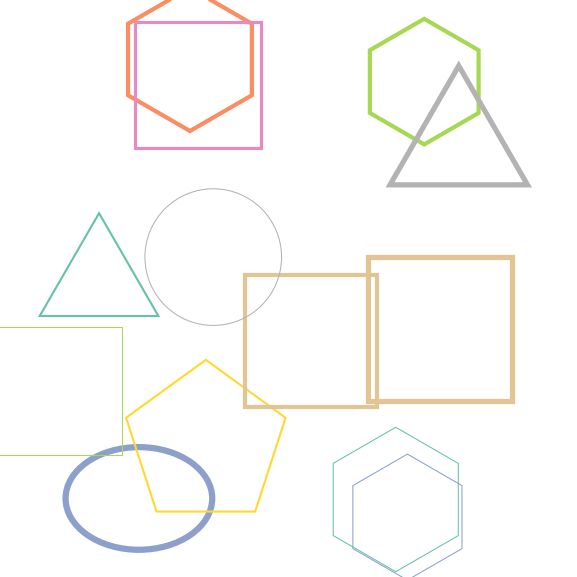[{"shape": "triangle", "thickness": 1, "radius": 0.59, "center": [0.172, 0.511]}, {"shape": "hexagon", "thickness": 0.5, "radius": 0.63, "center": [0.685, 0.134]}, {"shape": "hexagon", "thickness": 2, "radius": 0.62, "center": [0.329, 0.896]}, {"shape": "oval", "thickness": 3, "radius": 0.63, "center": [0.241, 0.136]}, {"shape": "hexagon", "thickness": 0.5, "radius": 0.55, "center": [0.705, 0.104]}, {"shape": "square", "thickness": 1.5, "radius": 0.54, "center": [0.343, 0.851]}, {"shape": "hexagon", "thickness": 2, "radius": 0.54, "center": [0.735, 0.858]}, {"shape": "square", "thickness": 0.5, "radius": 0.55, "center": [0.101, 0.322]}, {"shape": "pentagon", "thickness": 1, "radius": 0.73, "center": [0.356, 0.231]}, {"shape": "square", "thickness": 2, "radius": 0.57, "center": [0.539, 0.408]}, {"shape": "square", "thickness": 2.5, "radius": 0.62, "center": [0.762, 0.43]}, {"shape": "circle", "thickness": 0.5, "radius": 0.59, "center": [0.369, 0.554]}, {"shape": "triangle", "thickness": 2.5, "radius": 0.69, "center": [0.794, 0.748]}]